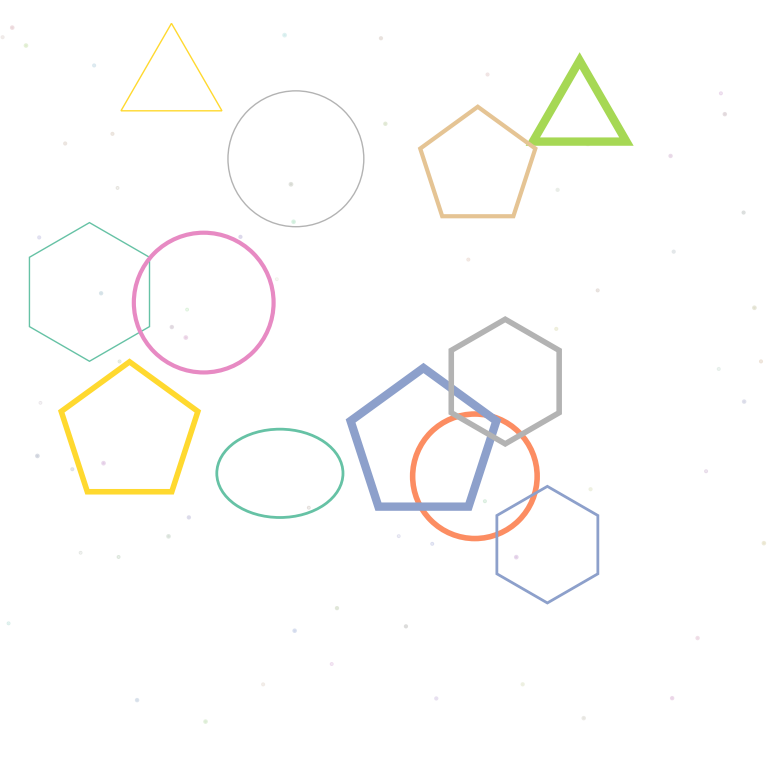[{"shape": "hexagon", "thickness": 0.5, "radius": 0.45, "center": [0.116, 0.621]}, {"shape": "oval", "thickness": 1, "radius": 0.41, "center": [0.363, 0.385]}, {"shape": "circle", "thickness": 2, "radius": 0.4, "center": [0.617, 0.381]}, {"shape": "hexagon", "thickness": 1, "radius": 0.38, "center": [0.711, 0.293]}, {"shape": "pentagon", "thickness": 3, "radius": 0.5, "center": [0.55, 0.423]}, {"shape": "circle", "thickness": 1.5, "radius": 0.45, "center": [0.265, 0.607]}, {"shape": "triangle", "thickness": 3, "radius": 0.35, "center": [0.753, 0.851]}, {"shape": "pentagon", "thickness": 2, "radius": 0.47, "center": [0.168, 0.437]}, {"shape": "triangle", "thickness": 0.5, "radius": 0.38, "center": [0.223, 0.894]}, {"shape": "pentagon", "thickness": 1.5, "radius": 0.39, "center": [0.62, 0.783]}, {"shape": "circle", "thickness": 0.5, "radius": 0.44, "center": [0.384, 0.794]}, {"shape": "hexagon", "thickness": 2, "radius": 0.4, "center": [0.656, 0.504]}]